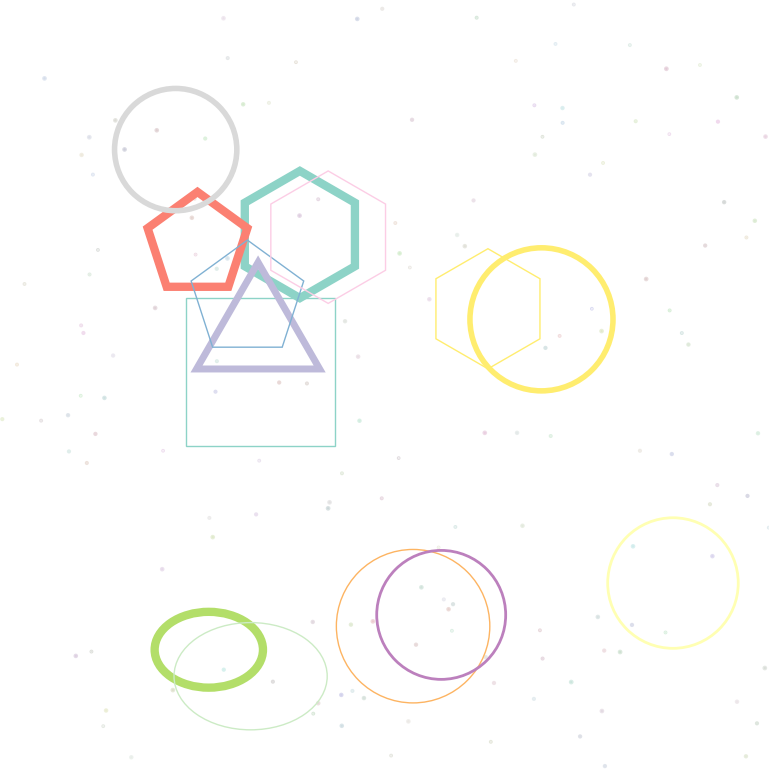[{"shape": "square", "thickness": 0.5, "radius": 0.48, "center": [0.338, 0.517]}, {"shape": "hexagon", "thickness": 3, "radius": 0.41, "center": [0.389, 0.695]}, {"shape": "circle", "thickness": 1, "radius": 0.42, "center": [0.874, 0.243]}, {"shape": "triangle", "thickness": 2.5, "radius": 0.46, "center": [0.335, 0.567]}, {"shape": "pentagon", "thickness": 3, "radius": 0.34, "center": [0.256, 0.683]}, {"shape": "pentagon", "thickness": 0.5, "radius": 0.38, "center": [0.321, 0.611]}, {"shape": "circle", "thickness": 0.5, "radius": 0.5, "center": [0.536, 0.187]}, {"shape": "oval", "thickness": 3, "radius": 0.35, "center": [0.271, 0.156]}, {"shape": "hexagon", "thickness": 0.5, "radius": 0.43, "center": [0.426, 0.692]}, {"shape": "circle", "thickness": 2, "radius": 0.4, "center": [0.228, 0.806]}, {"shape": "circle", "thickness": 1, "radius": 0.42, "center": [0.573, 0.201]}, {"shape": "oval", "thickness": 0.5, "radius": 0.5, "center": [0.325, 0.122]}, {"shape": "circle", "thickness": 2, "radius": 0.46, "center": [0.703, 0.585]}, {"shape": "hexagon", "thickness": 0.5, "radius": 0.39, "center": [0.634, 0.599]}]